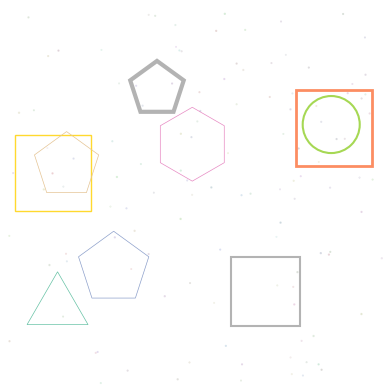[{"shape": "triangle", "thickness": 0.5, "radius": 0.46, "center": [0.149, 0.203]}, {"shape": "square", "thickness": 2, "radius": 0.49, "center": [0.867, 0.667]}, {"shape": "pentagon", "thickness": 0.5, "radius": 0.48, "center": [0.295, 0.303]}, {"shape": "hexagon", "thickness": 0.5, "radius": 0.48, "center": [0.499, 0.625]}, {"shape": "circle", "thickness": 1.5, "radius": 0.37, "center": [0.86, 0.677]}, {"shape": "square", "thickness": 1, "radius": 0.5, "center": [0.137, 0.55]}, {"shape": "pentagon", "thickness": 0.5, "radius": 0.44, "center": [0.173, 0.571]}, {"shape": "pentagon", "thickness": 3, "radius": 0.37, "center": [0.408, 0.769]}, {"shape": "square", "thickness": 1.5, "radius": 0.45, "center": [0.689, 0.244]}]